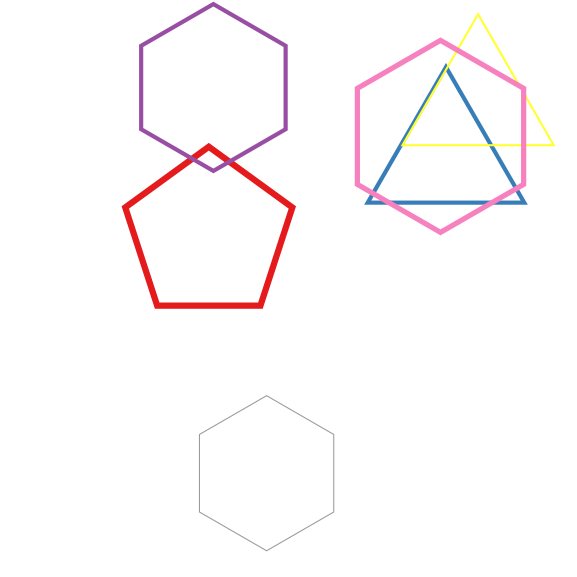[{"shape": "pentagon", "thickness": 3, "radius": 0.76, "center": [0.362, 0.593]}, {"shape": "triangle", "thickness": 2, "radius": 0.78, "center": [0.772, 0.726]}, {"shape": "hexagon", "thickness": 2, "radius": 0.72, "center": [0.37, 0.848]}, {"shape": "triangle", "thickness": 1, "radius": 0.76, "center": [0.828, 0.823]}, {"shape": "hexagon", "thickness": 2.5, "radius": 0.83, "center": [0.763, 0.763]}, {"shape": "hexagon", "thickness": 0.5, "radius": 0.67, "center": [0.462, 0.18]}]